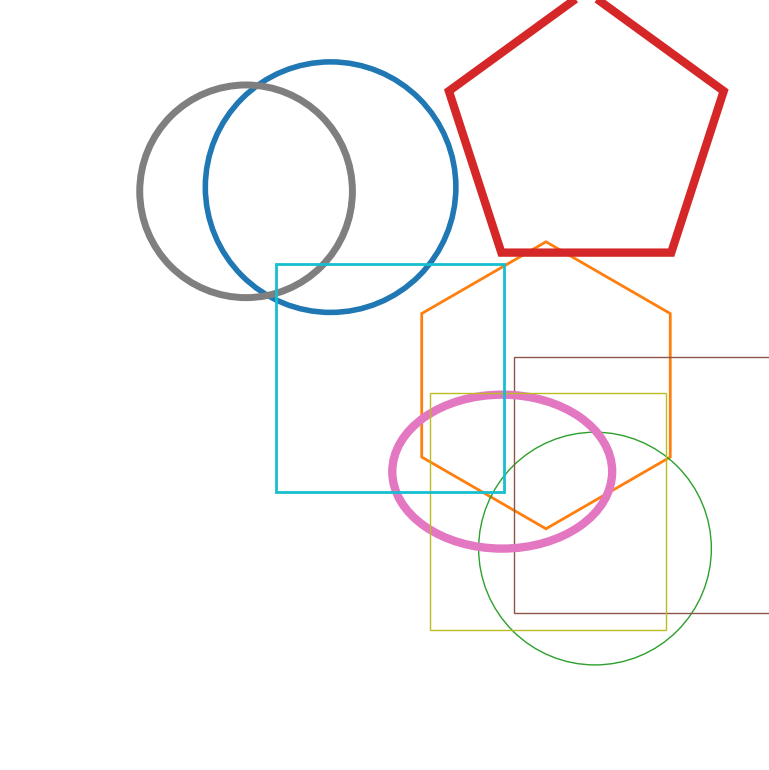[{"shape": "circle", "thickness": 2, "radius": 0.81, "center": [0.429, 0.757]}, {"shape": "hexagon", "thickness": 1, "radius": 0.93, "center": [0.709, 0.5]}, {"shape": "circle", "thickness": 0.5, "radius": 0.76, "center": [0.773, 0.288]}, {"shape": "pentagon", "thickness": 3, "radius": 0.94, "center": [0.761, 0.824]}, {"shape": "square", "thickness": 0.5, "radius": 0.83, "center": [0.834, 0.37]}, {"shape": "oval", "thickness": 3, "radius": 0.71, "center": [0.652, 0.387]}, {"shape": "circle", "thickness": 2.5, "radius": 0.69, "center": [0.32, 0.752]}, {"shape": "square", "thickness": 0.5, "radius": 0.77, "center": [0.711, 0.336]}, {"shape": "square", "thickness": 1, "radius": 0.74, "center": [0.507, 0.509]}]